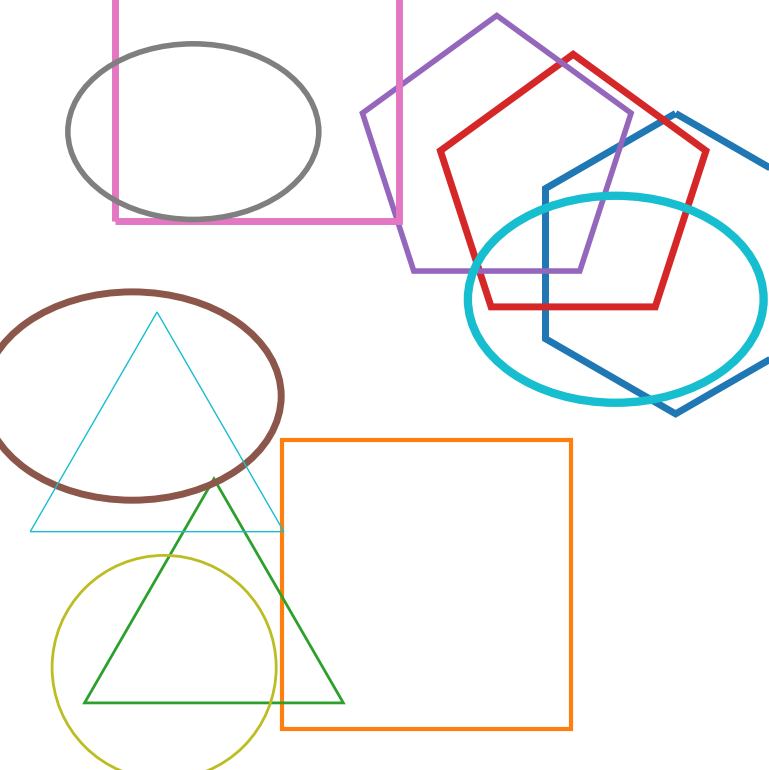[{"shape": "hexagon", "thickness": 2.5, "radius": 0.98, "center": [0.877, 0.658]}, {"shape": "square", "thickness": 1.5, "radius": 0.94, "center": [0.554, 0.241]}, {"shape": "triangle", "thickness": 1, "radius": 0.97, "center": [0.278, 0.184]}, {"shape": "pentagon", "thickness": 2.5, "radius": 0.91, "center": [0.744, 0.748]}, {"shape": "pentagon", "thickness": 2, "radius": 0.92, "center": [0.645, 0.796]}, {"shape": "oval", "thickness": 2.5, "radius": 0.97, "center": [0.172, 0.486]}, {"shape": "square", "thickness": 2.5, "radius": 0.92, "center": [0.334, 0.898]}, {"shape": "oval", "thickness": 2, "radius": 0.81, "center": [0.251, 0.829]}, {"shape": "circle", "thickness": 1, "radius": 0.73, "center": [0.213, 0.133]}, {"shape": "oval", "thickness": 3, "radius": 0.96, "center": [0.8, 0.611]}, {"shape": "triangle", "thickness": 0.5, "radius": 0.95, "center": [0.204, 0.405]}]